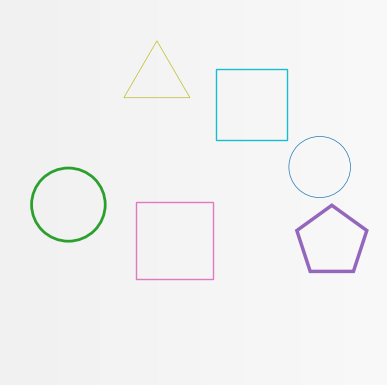[{"shape": "circle", "thickness": 0.5, "radius": 0.4, "center": [0.825, 0.566]}, {"shape": "circle", "thickness": 2, "radius": 0.48, "center": [0.177, 0.469]}, {"shape": "pentagon", "thickness": 2.5, "radius": 0.47, "center": [0.856, 0.372]}, {"shape": "square", "thickness": 1, "radius": 0.5, "center": [0.45, 0.376]}, {"shape": "triangle", "thickness": 0.5, "radius": 0.49, "center": [0.405, 0.795]}, {"shape": "square", "thickness": 1, "radius": 0.46, "center": [0.649, 0.729]}]